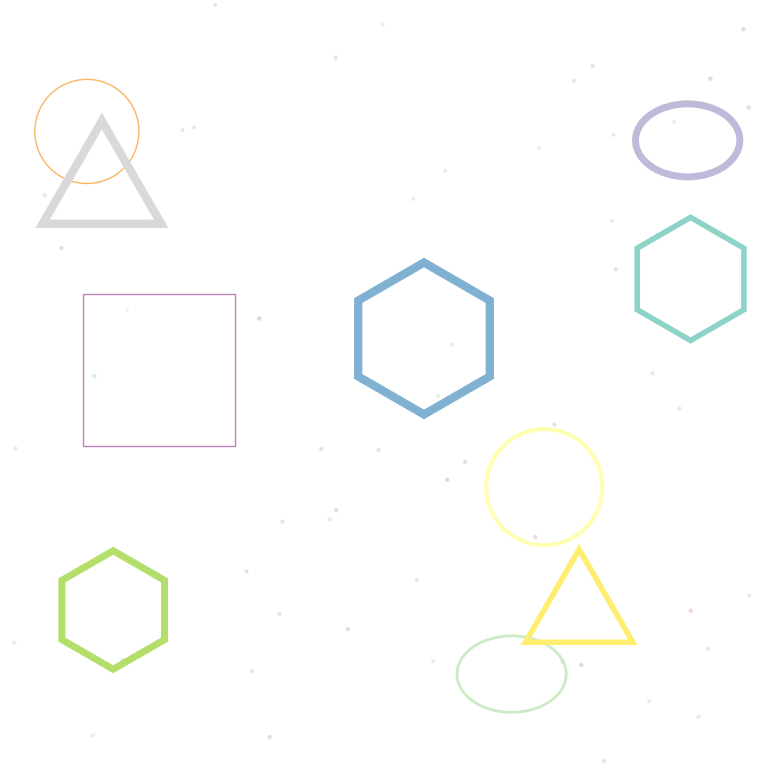[{"shape": "hexagon", "thickness": 2, "radius": 0.4, "center": [0.897, 0.638]}, {"shape": "circle", "thickness": 1.5, "radius": 0.38, "center": [0.707, 0.367]}, {"shape": "oval", "thickness": 2.5, "radius": 0.34, "center": [0.893, 0.818]}, {"shape": "hexagon", "thickness": 3, "radius": 0.49, "center": [0.551, 0.56]}, {"shape": "circle", "thickness": 0.5, "radius": 0.34, "center": [0.113, 0.829]}, {"shape": "hexagon", "thickness": 2.5, "radius": 0.38, "center": [0.147, 0.208]}, {"shape": "triangle", "thickness": 3, "radius": 0.44, "center": [0.132, 0.754]}, {"shape": "square", "thickness": 0.5, "radius": 0.49, "center": [0.207, 0.52]}, {"shape": "oval", "thickness": 1, "radius": 0.35, "center": [0.664, 0.125]}, {"shape": "triangle", "thickness": 2, "radius": 0.4, "center": [0.752, 0.206]}]